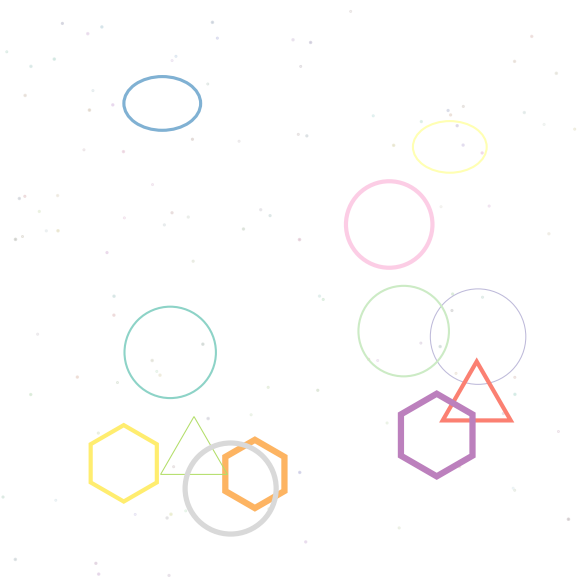[{"shape": "circle", "thickness": 1, "radius": 0.4, "center": [0.295, 0.389]}, {"shape": "oval", "thickness": 1, "radius": 0.32, "center": [0.779, 0.745]}, {"shape": "circle", "thickness": 0.5, "radius": 0.41, "center": [0.828, 0.416]}, {"shape": "triangle", "thickness": 2, "radius": 0.34, "center": [0.825, 0.305]}, {"shape": "oval", "thickness": 1.5, "radius": 0.33, "center": [0.281, 0.82]}, {"shape": "hexagon", "thickness": 3, "radius": 0.3, "center": [0.441, 0.178]}, {"shape": "triangle", "thickness": 0.5, "radius": 0.33, "center": [0.336, 0.211]}, {"shape": "circle", "thickness": 2, "radius": 0.37, "center": [0.674, 0.61]}, {"shape": "circle", "thickness": 2.5, "radius": 0.39, "center": [0.399, 0.153]}, {"shape": "hexagon", "thickness": 3, "radius": 0.36, "center": [0.756, 0.246]}, {"shape": "circle", "thickness": 1, "radius": 0.39, "center": [0.699, 0.426]}, {"shape": "hexagon", "thickness": 2, "radius": 0.33, "center": [0.214, 0.197]}]